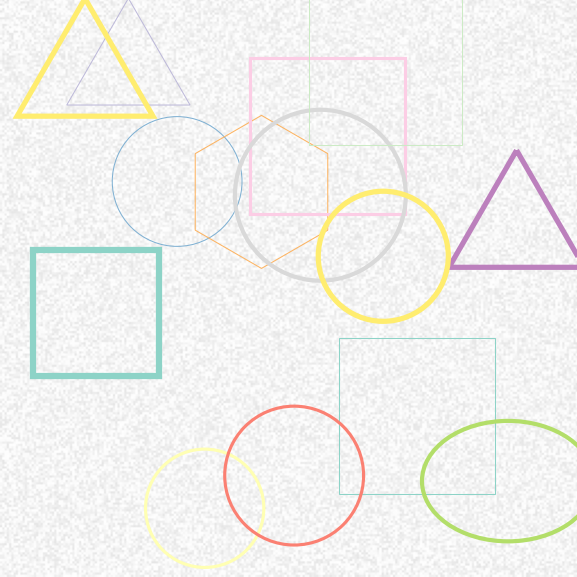[{"shape": "square", "thickness": 3, "radius": 0.55, "center": [0.166, 0.457]}, {"shape": "square", "thickness": 0.5, "radius": 0.68, "center": [0.722, 0.278]}, {"shape": "circle", "thickness": 1.5, "radius": 0.51, "center": [0.354, 0.119]}, {"shape": "triangle", "thickness": 0.5, "radius": 0.62, "center": [0.222, 0.879]}, {"shape": "circle", "thickness": 1.5, "radius": 0.6, "center": [0.509, 0.176]}, {"shape": "circle", "thickness": 0.5, "radius": 0.56, "center": [0.307, 0.685]}, {"shape": "hexagon", "thickness": 0.5, "radius": 0.66, "center": [0.453, 0.667]}, {"shape": "oval", "thickness": 2, "radius": 0.75, "center": [0.88, 0.166]}, {"shape": "square", "thickness": 1.5, "radius": 0.67, "center": [0.567, 0.763]}, {"shape": "circle", "thickness": 2, "radius": 0.74, "center": [0.555, 0.661]}, {"shape": "triangle", "thickness": 2.5, "radius": 0.68, "center": [0.894, 0.604]}, {"shape": "square", "thickness": 0.5, "radius": 0.66, "center": [0.667, 0.881]}, {"shape": "triangle", "thickness": 2.5, "radius": 0.68, "center": [0.147, 0.866]}, {"shape": "circle", "thickness": 2.5, "radius": 0.56, "center": [0.664, 0.555]}]